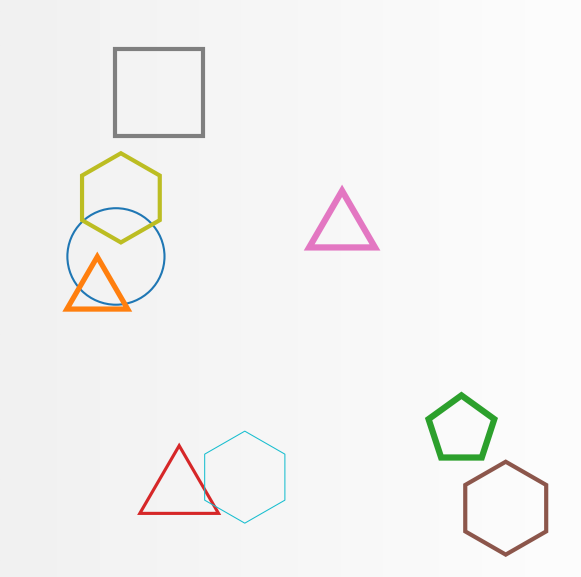[{"shape": "circle", "thickness": 1, "radius": 0.42, "center": [0.199, 0.555]}, {"shape": "triangle", "thickness": 2.5, "radius": 0.3, "center": [0.167, 0.494]}, {"shape": "pentagon", "thickness": 3, "radius": 0.3, "center": [0.794, 0.255]}, {"shape": "triangle", "thickness": 1.5, "radius": 0.39, "center": [0.308, 0.149]}, {"shape": "hexagon", "thickness": 2, "radius": 0.4, "center": [0.87, 0.119]}, {"shape": "triangle", "thickness": 3, "radius": 0.33, "center": [0.589, 0.603]}, {"shape": "square", "thickness": 2, "radius": 0.38, "center": [0.273, 0.839]}, {"shape": "hexagon", "thickness": 2, "radius": 0.39, "center": [0.208, 0.657]}, {"shape": "hexagon", "thickness": 0.5, "radius": 0.4, "center": [0.421, 0.173]}]